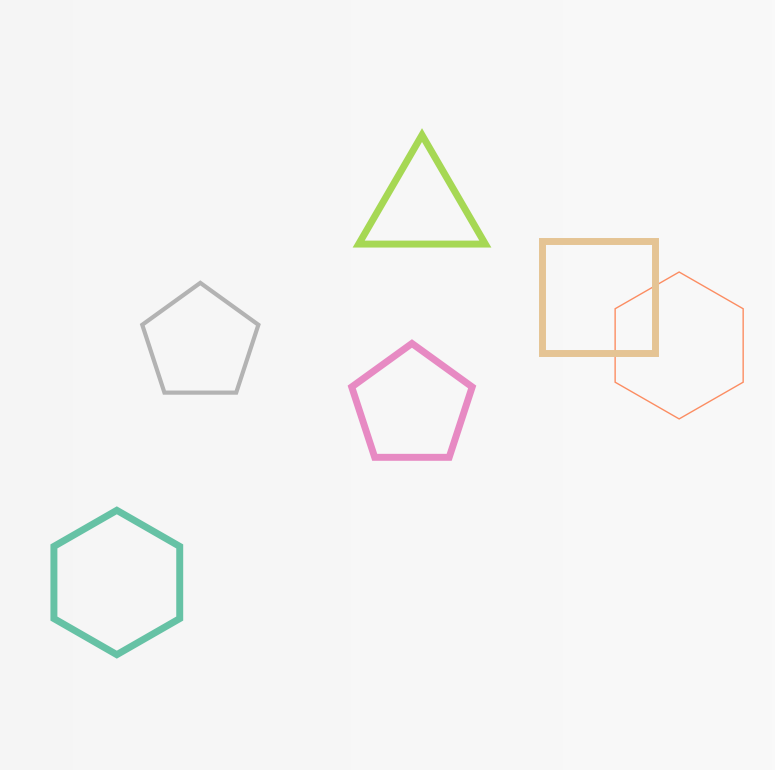[{"shape": "hexagon", "thickness": 2.5, "radius": 0.47, "center": [0.151, 0.244]}, {"shape": "hexagon", "thickness": 0.5, "radius": 0.48, "center": [0.876, 0.551]}, {"shape": "pentagon", "thickness": 2.5, "radius": 0.41, "center": [0.532, 0.472]}, {"shape": "triangle", "thickness": 2.5, "radius": 0.47, "center": [0.545, 0.73]}, {"shape": "square", "thickness": 2.5, "radius": 0.36, "center": [0.772, 0.614]}, {"shape": "pentagon", "thickness": 1.5, "radius": 0.39, "center": [0.258, 0.554]}]